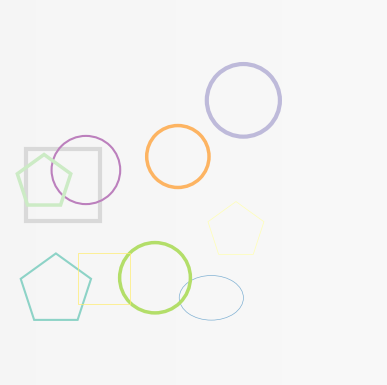[{"shape": "pentagon", "thickness": 1.5, "radius": 0.48, "center": [0.144, 0.246]}, {"shape": "pentagon", "thickness": 0.5, "radius": 0.38, "center": [0.609, 0.401]}, {"shape": "circle", "thickness": 3, "radius": 0.47, "center": [0.628, 0.739]}, {"shape": "oval", "thickness": 0.5, "radius": 0.41, "center": [0.545, 0.226]}, {"shape": "circle", "thickness": 2.5, "radius": 0.4, "center": [0.459, 0.593]}, {"shape": "circle", "thickness": 2.5, "radius": 0.46, "center": [0.4, 0.279]}, {"shape": "square", "thickness": 3, "radius": 0.47, "center": [0.163, 0.52]}, {"shape": "circle", "thickness": 1.5, "radius": 0.44, "center": [0.222, 0.558]}, {"shape": "pentagon", "thickness": 2.5, "radius": 0.36, "center": [0.114, 0.526]}, {"shape": "square", "thickness": 0.5, "radius": 0.34, "center": [0.268, 0.276]}]